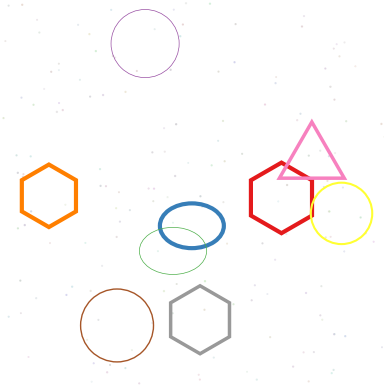[{"shape": "hexagon", "thickness": 3, "radius": 0.46, "center": [0.731, 0.486]}, {"shape": "oval", "thickness": 3, "radius": 0.42, "center": [0.498, 0.414]}, {"shape": "oval", "thickness": 0.5, "radius": 0.44, "center": [0.449, 0.348]}, {"shape": "circle", "thickness": 0.5, "radius": 0.44, "center": [0.377, 0.887]}, {"shape": "hexagon", "thickness": 3, "radius": 0.41, "center": [0.127, 0.491]}, {"shape": "circle", "thickness": 1.5, "radius": 0.4, "center": [0.887, 0.446]}, {"shape": "circle", "thickness": 1, "radius": 0.47, "center": [0.304, 0.155]}, {"shape": "triangle", "thickness": 2.5, "radius": 0.49, "center": [0.81, 0.586]}, {"shape": "hexagon", "thickness": 2.5, "radius": 0.44, "center": [0.52, 0.169]}]